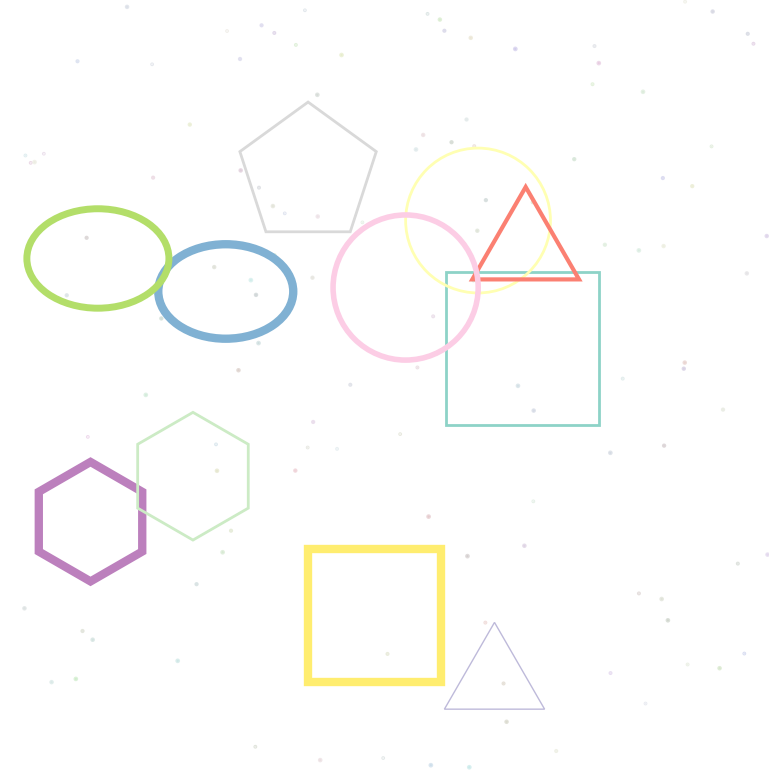[{"shape": "square", "thickness": 1, "radius": 0.5, "center": [0.679, 0.547]}, {"shape": "circle", "thickness": 1, "radius": 0.47, "center": [0.621, 0.714]}, {"shape": "triangle", "thickness": 0.5, "radius": 0.38, "center": [0.642, 0.117]}, {"shape": "triangle", "thickness": 1.5, "radius": 0.4, "center": [0.683, 0.677]}, {"shape": "oval", "thickness": 3, "radius": 0.44, "center": [0.293, 0.621]}, {"shape": "oval", "thickness": 2.5, "radius": 0.46, "center": [0.127, 0.664]}, {"shape": "circle", "thickness": 2, "radius": 0.47, "center": [0.527, 0.627]}, {"shape": "pentagon", "thickness": 1, "radius": 0.47, "center": [0.4, 0.774]}, {"shape": "hexagon", "thickness": 3, "radius": 0.39, "center": [0.118, 0.322]}, {"shape": "hexagon", "thickness": 1, "radius": 0.41, "center": [0.251, 0.382]}, {"shape": "square", "thickness": 3, "radius": 0.43, "center": [0.487, 0.201]}]